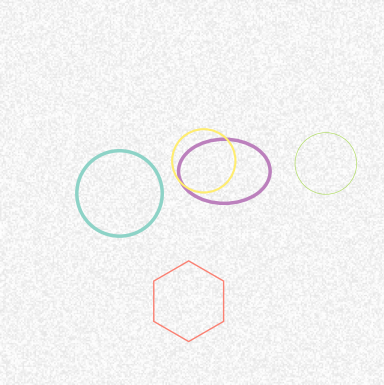[{"shape": "circle", "thickness": 2.5, "radius": 0.55, "center": [0.31, 0.498]}, {"shape": "hexagon", "thickness": 1, "radius": 0.52, "center": [0.49, 0.218]}, {"shape": "circle", "thickness": 0.5, "radius": 0.4, "center": [0.846, 0.575]}, {"shape": "oval", "thickness": 2.5, "radius": 0.59, "center": [0.583, 0.555]}, {"shape": "circle", "thickness": 1.5, "radius": 0.41, "center": [0.529, 0.582]}]